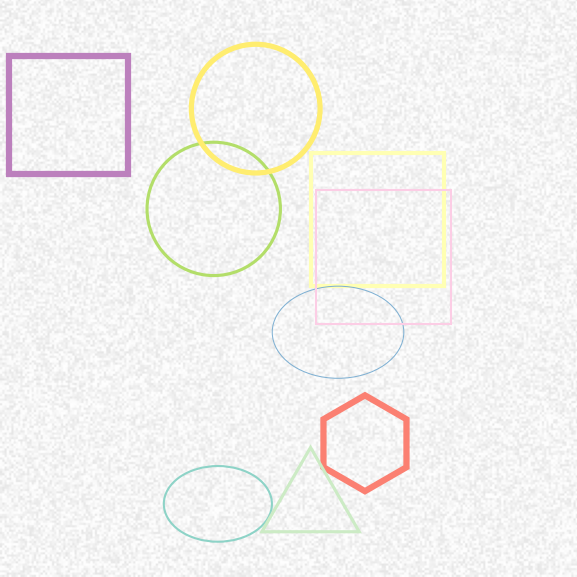[{"shape": "oval", "thickness": 1, "radius": 0.47, "center": [0.377, 0.127]}, {"shape": "square", "thickness": 2, "radius": 0.58, "center": [0.653, 0.619]}, {"shape": "hexagon", "thickness": 3, "radius": 0.41, "center": [0.632, 0.232]}, {"shape": "oval", "thickness": 0.5, "radius": 0.57, "center": [0.585, 0.424]}, {"shape": "circle", "thickness": 1.5, "radius": 0.58, "center": [0.37, 0.637]}, {"shape": "square", "thickness": 1, "radius": 0.58, "center": [0.665, 0.554]}, {"shape": "square", "thickness": 3, "radius": 0.51, "center": [0.118, 0.8]}, {"shape": "triangle", "thickness": 1.5, "radius": 0.49, "center": [0.538, 0.127]}, {"shape": "circle", "thickness": 2.5, "radius": 0.56, "center": [0.443, 0.811]}]